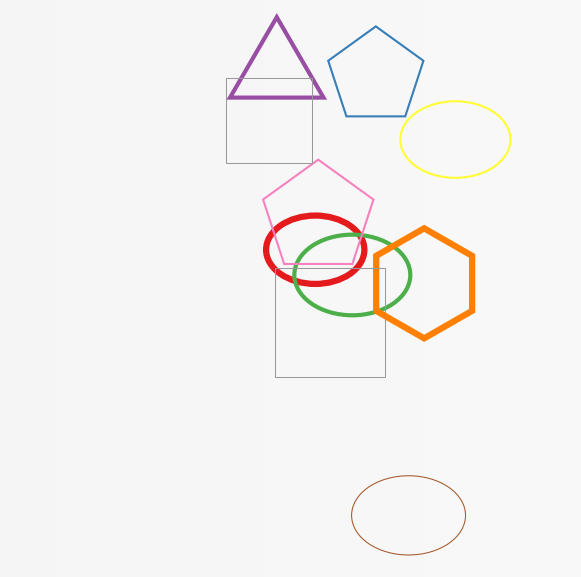[{"shape": "oval", "thickness": 3, "radius": 0.42, "center": [0.542, 0.567]}, {"shape": "pentagon", "thickness": 1, "radius": 0.43, "center": [0.647, 0.867]}, {"shape": "oval", "thickness": 2, "radius": 0.5, "center": [0.606, 0.523]}, {"shape": "triangle", "thickness": 2, "radius": 0.46, "center": [0.476, 0.877]}, {"shape": "hexagon", "thickness": 3, "radius": 0.48, "center": [0.73, 0.509]}, {"shape": "oval", "thickness": 1, "radius": 0.47, "center": [0.783, 0.757]}, {"shape": "oval", "thickness": 0.5, "radius": 0.49, "center": [0.703, 0.107]}, {"shape": "pentagon", "thickness": 1, "radius": 0.5, "center": [0.548, 0.623]}, {"shape": "square", "thickness": 0.5, "radius": 0.37, "center": [0.463, 0.79]}, {"shape": "square", "thickness": 0.5, "radius": 0.47, "center": [0.568, 0.441]}]